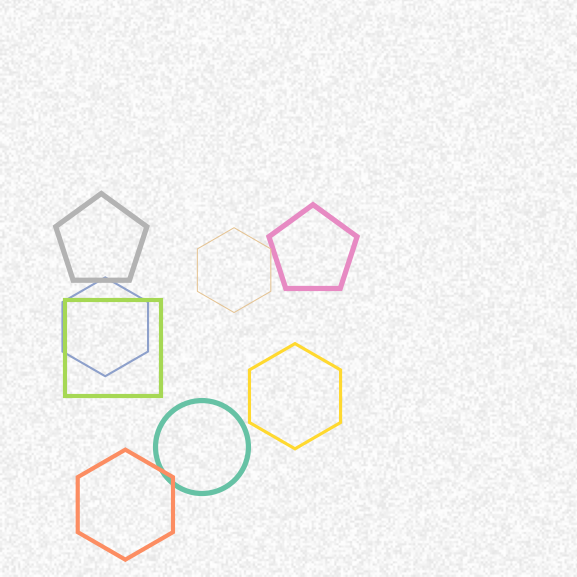[{"shape": "circle", "thickness": 2.5, "radius": 0.4, "center": [0.35, 0.225]}, {"shape": "hexagon", "thickness": 2, "radius": 0.48, "center": [0.217, 0.125]}, {"shape": "hexagon", "thickness": 1, "radius": 0.43, "center": [0.182, 0.433]}, {"shape": "pentagon", "thickness": 2.5, "radius": 0.4, "center": [0.542, 0.565]}, {"shape": "square", "thickness": 2, "radius": 0.42, "center": [0.195, 0.396]}, {"shape": "hexagon", "thickness": 1.5, "radius": 0.46, "center": [0.511, 0.313]}, {"shape": "hexagon", "thickness": 0.5, "radius": 0.37, "center": [0.405, 0.531]}, {"shape": "pentagon", "thickness": 2.5, "radius": 0.41, "center": [0.175, 0.581]}]